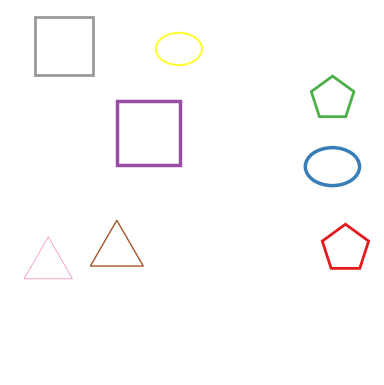[{"shape": "pentagon", "thickness": 2, "radius": 0.32, "center": [0.897, 0.354]}, {"shape": "oval", "thickness": 2.5, "radius": 0.35, "center": [0.863, 0.567]}, {"shape": "pentagon", "thickness": 2, "radius": 0.29, "center": [0.864, 0.744]}, {"shape": "square", "thickness": 2.5, "radius": 0.41, "center": [0.386, 0.655]}, {"shape": "oval", "thickness": 1.5, "radius": 0.3, "center": [0.465, 0.873]}, {"shape": "triangle", "thickness": 1, "radius": 0.4, "center": [0.303, 0.349]}, {"shape": "triangle", "thickness": 0.5, "radius": 0.36, "center": [0.125, 0.312]}, {"shape": "square", "thickness": 2, "radius": 0.38, "center": [0.166, 0.88]}]